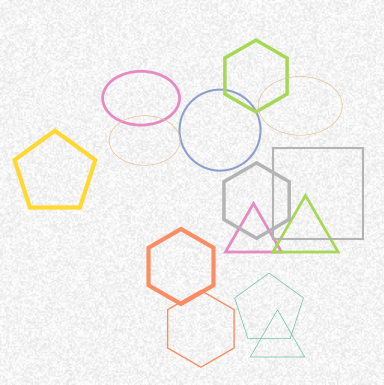[{"shape": "triangle", "thickness": 0.5, "radius": 0.41, "center": [0.721, 0.114]}, {"shape": "pentagon", "thickness": 0.5, "radius": 0.47, "center": [0.699, 0.197]}, {"shape": "hexagon", "thickness": 1, "radius": 0.5, "center": [0.522, 0.146]}, {"shape": "hexagon", "thickness": 3, "radius": 0.49, "center": [0.47, 0.308]}, {"shape": "circle", "thickness": 1.5, "radius": 0.53, "center": [0.571, 0.662]}, {"shape": "oval", "thickness": 2, "radius": 0.5, "center": [0.366, 0.745]}, {"shape": "triangle", "thickness": 2, "radius": 0.42, "center": [0.658, 0.387]}, {"shape": "hexagon", "thickness": 2.5, "radius": 0.47, "center": [0.665, 0.803]}, {"shape": "triangle", "thickness": 2, "radius": 0.49, "center": [0.794, 0.394]}, {"shape": "pentagon", "thickness": 3, "radius": 0.55, "center": [0.143, 0.55]}, {"shape": "oval", "thickness": 0.5, "radius": 0.54, "center": [0.78, 0.725]}, {"shape": "oval", "thickness": 0.5, "radius": 0.46, "center": [0.376, 0.635]}, {"shape": "square", "thickness": 1.5, "radius": 0.59, "center": [0.826, 0.498]}, {"shape": "hexagon", "thickness": 2.5, "radius": 0.49, "center": [0.666, 0.479]}]